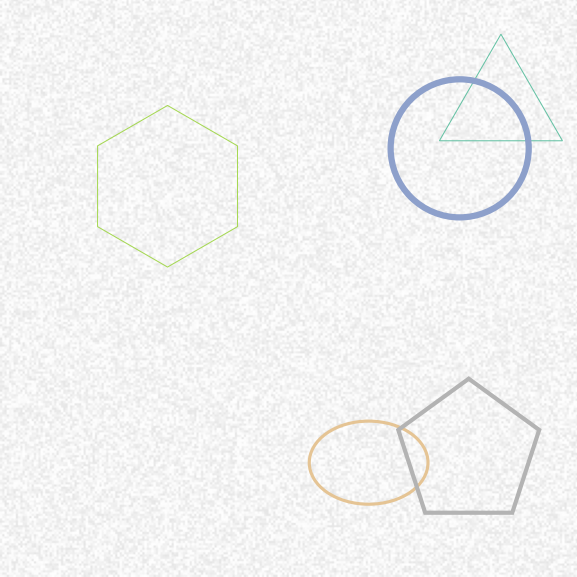[{"shape": "triangle", "thickness": 0.5, "radius": 0.62, "center": [0.867, 0.817]}, {"shape": "circle", "thickness": 3, "radius": 0.6, "center": [0.796, 0.742]}, {"shape": "hexagon", "thickness": 0.5, "radius": 0.7, "center": [0.29, 0.677]}, {"shape": "oval", "thickness": 1.5, "radius": 0.51, "center": [0.638, 0.198]}, {"shape": "pentagon", "thickness": 2, "radius": 0.64, "center": [0.812, 0.215]}]